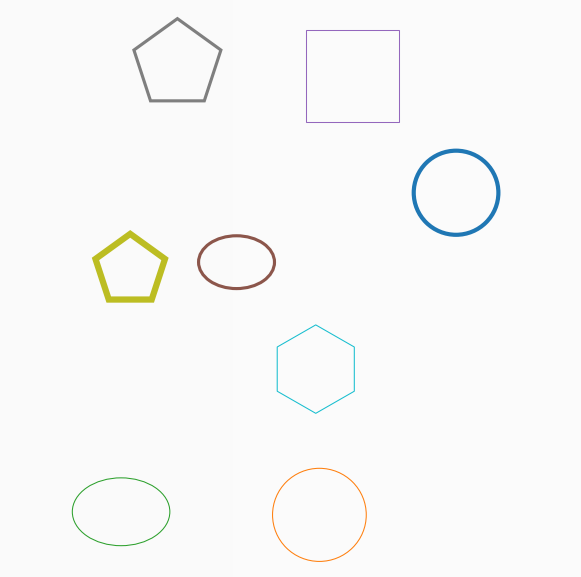[{"shape": "circle", "thickness": 2, "radius": 0.36, "center": [0.785, 0.665]}, {"shape": "circle", "thickness": 0.5, "radius": 0.4, "center": [0.55, 0.108]}, {"shape": "oval", "thickness": 0.5, "radius": 0.42, "center": [0.208, 0.113]}, {"shape": "square", "thickness": 0.5, "radius": 0.4, "center": [0.607, 0.868]}, {"shape": "oval", "thickness": 1.5, "radius": 0.33, "center": [0.407, 0.545]}, {"shape": "pentagon", "thickness": 1.5, "radius": 0.39, "center": [0.305, 0.888]}, {"shape": "pentagon", "thickness": 3, "radius": 0.31, "center": [0.224, 0.531]}, {"shape": "hexagon", "thickness": 0.5, "radius": 0.38, "center": [0.543, 0.36]}]